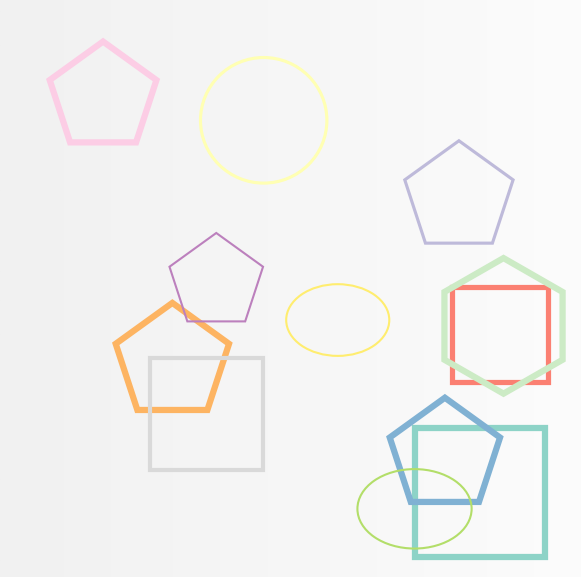[{"shape": "square", "thickness": 3, "radius": 0.56, "center": [0.826, 0.146]}, {"shape": "circle", "thickness": 1.5, "radius": 0.54, "center": [0.454, 0.791]}, {"shape": "pentagon", "thickness": 1.5, "radius": 0.49, "center": [0.79, 0.657]}, {"shape": "square", "thickness": 2.5, "radius": 0.41, "center": [0.86, 0.42]}, {"shape": "pentagon", "thickness": 3, "radius": 0.5, "center": [0.765, 0.211]}, {"shape": "pentagon", "thickness": 3, "radius": 0.51, "center": [0.297, 0.372]}, {"shape": "oval", "thickness": 1, "radius": 0.49, "center": [0.713, 0.118]}, {"shape": "pentagon", "thickness": 3, "radius": 0.48, "center": [0.177, 0.831]}, {"shape": "square", "thickness": 2, "radius": 0.49, "center": [0.355, 0.282]}, {"shape": "pentagon", "thickness": 1, "radius": 0.42, "center": [0.372, 0.511]}, {"shape": "hexagon", "thickness": 3, "radius": 0.59, "center": [0.866, 0.435]}, {"shape": "oval", "thickness": 1, "radius": 0.44, "center": [0.581, 0.445]}]